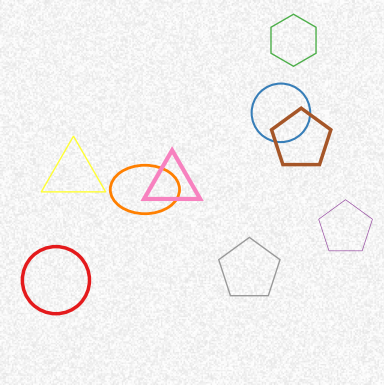[{"shape": "circle", "thickness": 2.5, "radius": 0.44, "center": [0.145, 0.272]}, {"shape": "circle", "thickness": 1.5, "radius": 0.38, "center": [0.73, 0.707]}, {"shape": "hexagon", "thickness": 1, "radius": 0.34, "center": [0.762, 0.895]}, {"shape": "pentagon", "thickness": 0.5, "radius": 0.37, "center": [0.898, 0.408]}, {"shape": "oval", "thickness": 2, "radius": 0.45, "center": [0.376, 0.508]}, {"shape": "triangle", "thickness": 1, "radius": 0.48, "center": [0.191, 0.55]}, {"shape": "pentagon", "thickness": 2.5, "radius": 0.41, "center": [0.782, 0.638]}, {"shape": "triangle", "thickness": 3, "radius": 0.42, "center": [0.447, 0.525]}, {"shape": "pentagon", "thickness": 1, "radius": 0.42, "center": [0.648, 0.3]}]